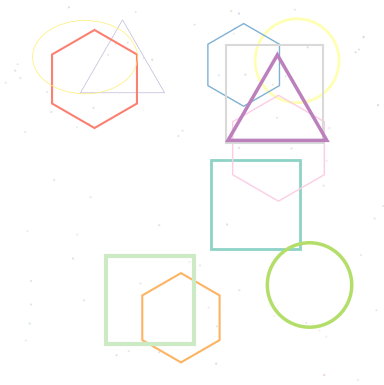[{"shape": "square", "thickness": 2, "radius": 0.58, "center": [0.663, 0.468]}, {"shape": "circle", "thickness": 2, "radius": 0.54, "center": [0.772, 0.842]}, {"shape": "triangle", "thickness": 0.5, "radius": 0.63, "center": [0.318, 0.822]}, {"shape": "hexagon", "thickness": 1.5, "radius": 0.64, "center": [0.245, 0.795]}, {"shape": "hexagon", "thickness": 1, "radius": 0.54, "center": [0.633, 0.831]}, {"shape": "hexagon", "thickness": 1.5, "radius": 0.58, "center": [0.47, 0.175]}, {"shape": "circle", "thickness": 2.5, "radius": 0.55, "center": [0.804, 0.26]}, {"shape": "hexagon", "thickness": 1, "radius": 0.69, "center": [0.723, 0.615]}, {"shape": "square", "thickness": 1.5, "radius": 0.64, "center": [0.713, 0.755]}, {"shape": "triangle", "thickness": 2.5, "radius": 0.74, "center": [0.721, 0.709]}, {"shape": "square", "thickness": 3, "radius": 0.57, "center": [0.389, 0.221]}, {"shape": "oval", "thickness": 0.5, "radius": 0.68, "center": [0.221, 0.852]}]